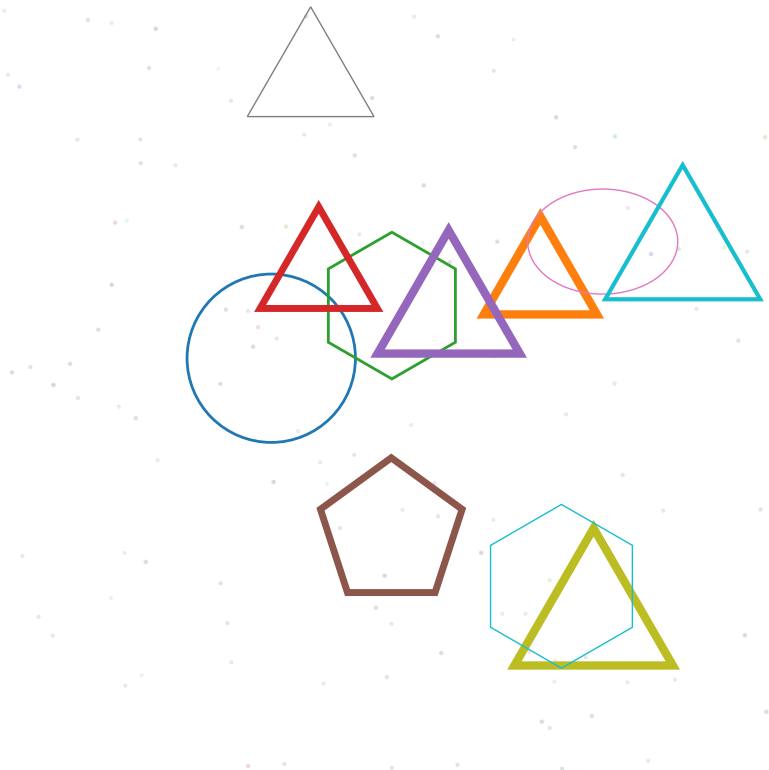[{"shape": "circle", "thickness": 1, "radius": 0.55, "center": [0.352, 0.535]}, {"shape": "triangle", "thickness": 3, "radius": 0.42, "center": [0.702, 0.634]}, {"shape": "hexagon", "thickness": 1, "radius": 0.48, "center": [0.509, 0.603]}, {"shape": "triangle", "thickness": 2.5, "radius": 0.44, "center": [0.414, 0.643]}, {"shape": "triangle", "thickness": 3, "radius": 0.53, "center": [0.583, 0.594]}, {"shape": "pentagon", "thickness": 2.5, "radius": 0.48, "center": [0.508, 0.309]}, {"shape": "oval", "thickness": 0.5, "radius": 0.49, "center": [0.783, 0.686]}, {"shape": "triangle", "thickness": 0.5, "radius": 0.47, "center": [0.403, 0.896]}, {"shape": "triangle", "thickness": 3, "radius": 0.59, "center": [0.771, 0.195]}, {"shape": "hexagon", "thickness": 0.5, "radius": 0.53, "center": [0.729, 0.239]}, {"shape": "triangle", "thickness": 1.5, "radius": 0.58, "center": [0.887, 0.669]}]